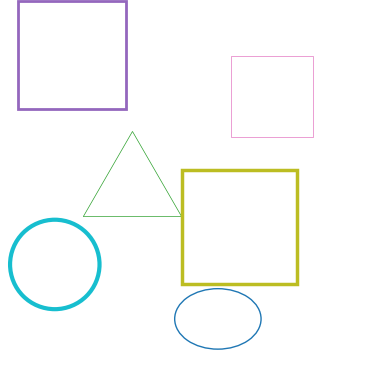[{"shape": "oval", "thickness": 1, "radius": 0.56, "center": [0.566, 0.172]}, {"shape": "triangle", "thickness": 0.5, "radius": 0.74, "center": [0.344, 0.511]}, {"shape": "square", "thickness": 2, "radius": 0.7, "center": [0.187, 0.857]}, {"shape": "square", "thickness": 0.5, "radius": 0.53, "center": [0.706, 0.749]}, {"shape": "square", "thickness": 2.5, "radius": 0.74, "center": [0.622, 0.41]}, {"shape": "circle", "thickness": 3, "radius": 0.58, "center": [0.142, 0.313]}]